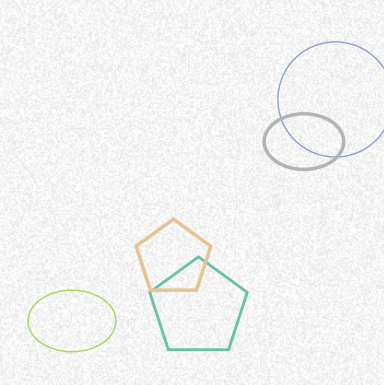[{"shape": "pentagon", "thickness": 2, "radius": 0.67, "center": [0.516, 0.2]}, {"shape": "circle", "thickness": 1, "radius": 0.75, "center": [0.871, 0.742]}, {"shape": "oval", "thickness": 1, "radius": 0.57, "center": [0.187, 0.166]}, {"shape": "pentagon", "thickness": 2.5, "radius": 0.51, "center": [0.45, 0.329]}, {"shape": "oval", "thickness": 2.5, "radius": 0.52, "center": [0.789, 0.632]}]